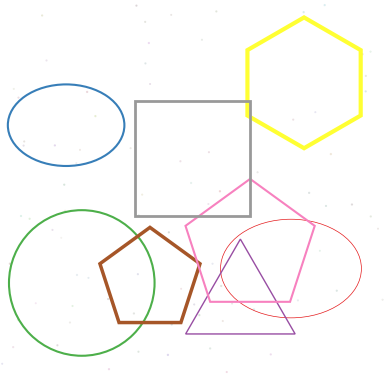[{"shape": "oval", "thickness": 0.5, "radius": 0.91, "center": [0.756, 0.302]}, {"shape": "oval", "thickness": 1.5, "radius": 0.76, "center": [0.172, 0.675]}, {"shape": "circle", "thickness": 1.5, "radius": 0.95, "center": [0.212, 0.265]}, {"shape": "triangle", "thickness": 1, "radius": 0.82, "center": [0.624, 0.215]}, {"shape": "hexagon", "thickness": 3, "radius": 0.85, "center": [0.79, 0.785]}, {"shape": "pentagon", "thickness": 2.5, "radius": 0.68, "center": [0.39, 0.273]}, {"shape": "pentagon", "thickness": 1.5, "radius": 0.88, "center": [0.65, 0.359]}, {"shape": "square", "thickness": 2, "radius": 0.74, "center": [0.5, 0.588]}]